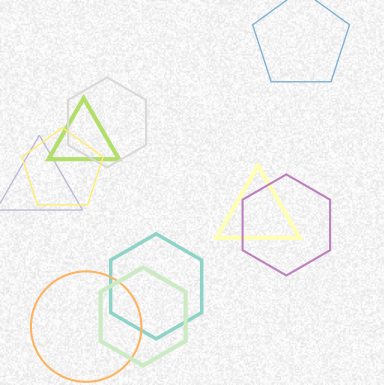[{"shape": "hexagon", "thickness": 2.5, "radius": 0.68, "center": [0.406, 0.256]}, {"shape": "triangle", "thickness": 3, "radius": 0.62, "center": [0.67, 0.445]}, {"shape": "triangle", "thickness": 1, "radius": 0.65, "center": [0.102, 0.519]}, {"shape": "pentagon", "thickness": 1, "radius": 0.66, "center": [0.782, 0.895]}, {"shape": "circle", "thickness": 1.5, "radius": 0.72, "center": [0.224, 0.152]}, {"shape": "triangle", "thickness": 3, "radius": 0.53, "center": [0.217, 0.639]}, {"shape": "hexagon", "thickness": 1.5, "radius": 0.58, "center": [0.278, 0.682]}, {"shape": "hexagon", "thickness": 1.5, "radius": 0.66, "center": [0.744, 0.416]}, {"shape": "hexagon", "thickness": 3, "radius": 0.64, "center": [0.372, 0.178]}, {"shape": "pentagon", "thickness": 1, "radius": 0.55, "center": [0.162, 0.558]}]